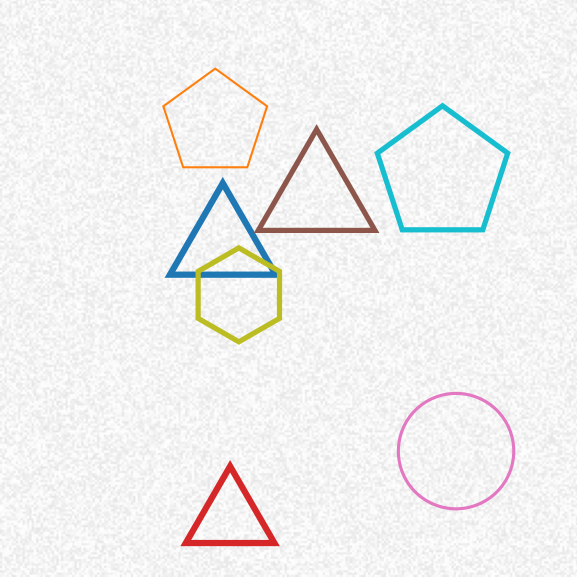[{"shape": "triangle", "thickness": 3, "radius": 0.53, "center": [0.386, 0.576]}, {"shape": "pentagon", "thickness": 1, "radius": 0.47, "center": [0.373, 0.786]}, {"shape": "triangle", "thickness": 3, "radius": 0.44, "center": [0.398, 0.103]}, {"shape": "triangle", "thickness": 2.5, "radius": 0.58, "center": [0.548, 0.658]}, {"shape": "circle", "thickness": 1.5, "radius": 0.5, "center": [0.79, 0.218]}, {"shape": "hexagon", "thickness": 2.5, "radius": 0.41, "center": [0.414, 0.489]}, {"shape": "pentagon", "thickness": 2.5, "radius": 0.59, "center": [0.766, 0.697]}]